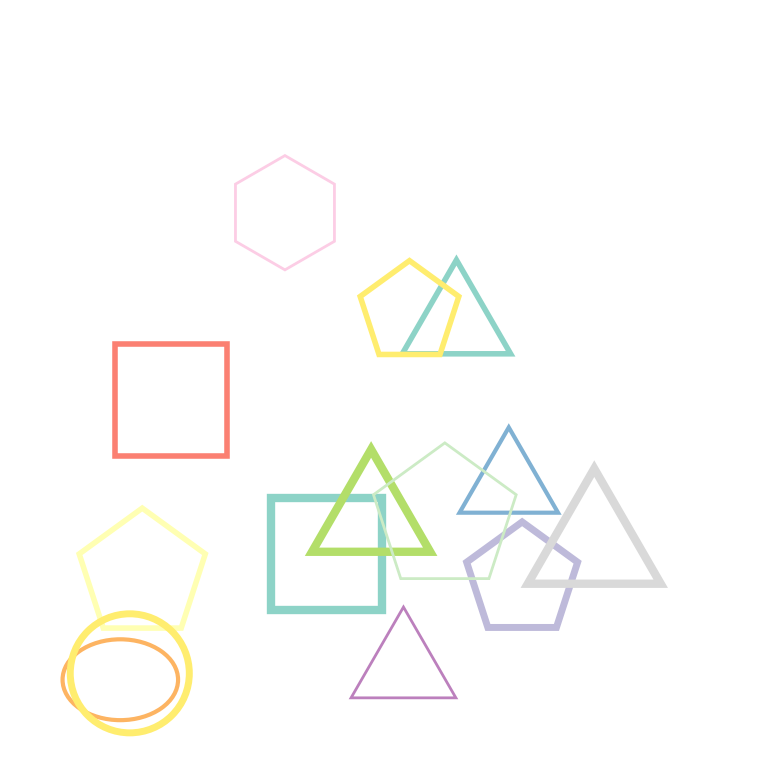[{"shape": "triangle", "thickness": 2, "radius": 0.41, "center": [0.593, 0.581]}, {"shape": "square", "thickness": 3, "radius": 0.36, "center": [0.424, 0.28]}, {"shape": "pentagon", "thickness": 2, "radius": 0.43, "center": [0.185, 0.254]}, {"shape": "pentagon", "thickness": 2.5, "radius": 0.38, "center": [0.678, 0.246]}, {"shape": "square", "thickness": 2, "radius": 0.36, "center": [0.222, 0.48]}, {"shape": "triangle", "thickness": 1.5, "radius": 0.37, "center": [0.661, 0.371]}, {"shape": "oval", "thickness": 1.5, "radius": 0.38, "center": [0.156, 0.117]}, {"shape": "triangle", "thickness": 3, "radius": 0.44, "center": [0.482, 0.328]}, {"shape": "hexagon", "thickness": 1, "radius": 0.37, "center": [0.37, 0.724]}, {"shape": "triangle", "thickness": 3, "radius": 0.5, "center": [0.772, 0.292]}, {"shape": "triangle", "thickness": 1, "radius": 0.39, "center": [0.524, 0.133]}, {"shape": "pentagon", "thickness": 1, "radius": 0.49, "center": [0.578, 0.327]}, {"shape": "circle", "thickness": 2.5, "radius": 0.39, "center": [0.169, 0.126]}, {"shape": "pentagon", "thickness": 2, "radius": 0.34, "center": [0.532, 0.594]}]